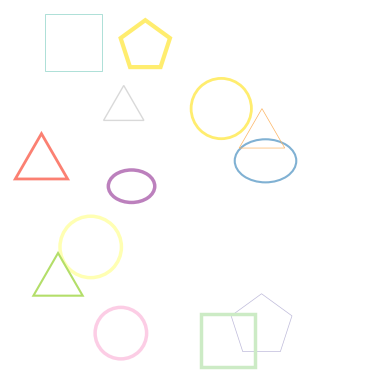[{"shape": "square", "thickness": 0.5, "radius": 0.37, "center": [0.192, 0.889]}, {"shape": "circle", "thickness": 2.5, "radius": 0.4, "center": [0.236, 0.359]}, {"shape": "pentagon", "thickness": 0.5, "radius": 0.42, "center": [0.679, 0.154]}, {"shape": "triangle", "thickness": 2, "radius": 0.39, "center": [0.108, 0.574]}, {"shape": "oval", "thickness": 1.5, "radius": 0.4, "center": [0.69, 0.582]}, {"shape": "triangle", "thickness": 0.5, "radius": 0.34, "center": [0.68, 0.65]}, {"shape": "triangle", "thickness": 1.5, "radius": 0.37, "center": [0.151, 0.269]}, {"shape": "circle", "thickness": 2.5, "radius": 0.33, "center": [0.314, 0.135]}, {"shape": "triangle", "thickness": 1, "radius": 0.3, "center": [0.321, 0.717]}, {"shape": "oval", "thickness": 2.5, "radius": 0.3, "center": [0.342, 0.516]}, {"shape": "square", "thickness": 2.5, "radius": 0.35, "center": [0.592, 0.116]}, {"shape": "circle", "thickness": 2, "radius": 0.39, "center": [0.575, 0.718]}, {"shape": "pentagon", "thickness": 3, "radius": 0.34, "center": [0.377, 0.88]}]